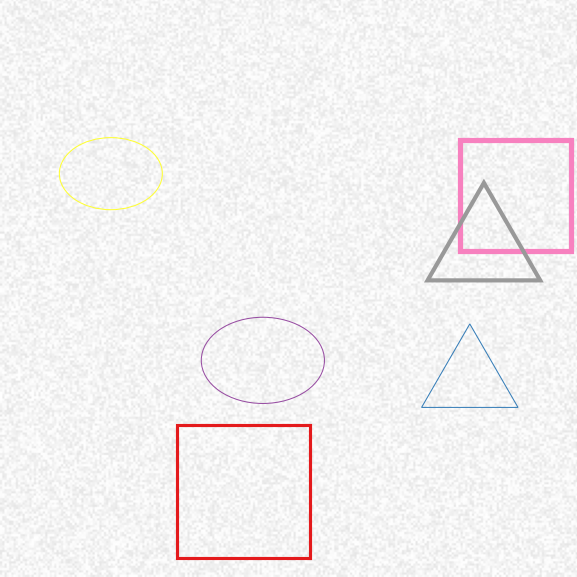[{"shape": "square", "thickness": 1.5, "radius": 0.58, "center": [0.422, 0.148]}, {"shape": "triangle", "thickness": 0.5, "radius": 0.48, "center": [0.813, 0.342]}, {"shape": "oval", "thickness": 0.5, "radius": 0.53, "center": [0.455, 0.375]}, {"shape": "oval", "thickness": 0.5, "radius": 0.45, "center": [0.192, 0.698]}, {"shape": "square", "thickness": 2.5, "radius": 0.48, "center": [0.893, 0.66]}, {"shape": "triangle", "thickness": 2, "radius": 0.56, "center": [0.838, 0.57]}]